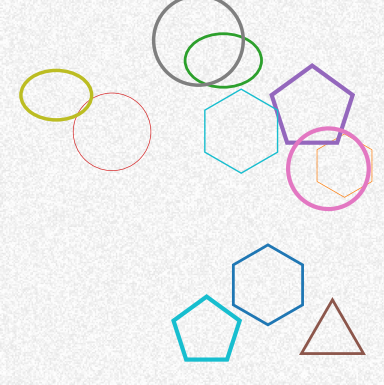[{"shape": "hexagon", "thickness": 2, "radius": 0.52, "center": [0.696, 0.26]}, {"shape": "hexagon", "thickness": 0.5, "radius": 0.41, "center": [0.895, 0.57]}, {"shape": "oval", "thickness": 2, "radius": 0.5, "center": [0.58, 0.843]}, {"shape": "circle", "thickness": 0.5, "radius": 0.5, "center": [0.291, 0.658]}, {"shape": "pentagon", "thickness": 3, "radius": 0.55, "center": [0.811, 0.719]}, {"shape": "triangle", "thickness": 2, "radius": 0.47, "center": [0.864, 0.128]}, {"shape": "circle", "thickness": 3, "radius": 0.52, "center": [0.853, 0.562]}, {"shape": "circle", "thickness": 2.5, "radius": 0.58, "center": [0.515, 0.895]}, {"shape": "oval", "thickness": 2.5, "radius": 0.46, "center": [0.146, 0.753]}, {"shape": "pentagon", "thickness": 3, "radius": 0.45, "center": [0.537, 0.139]}, {"shape": "hexagon", "thickness": 1, "radius": 0.55, "center": [0.626, 0.659]}]